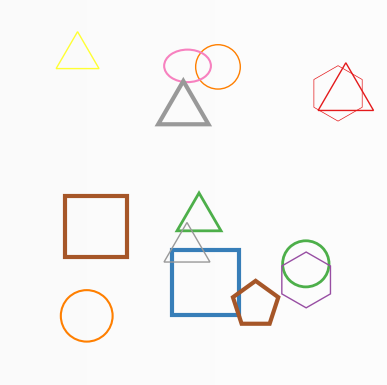[{"shape": "triangle", "thickness": 1, "radius": 0.41, "center": [0.892, 0.754]}, {"shape": "hexagon", "thickness": 0.5, "radius": 0.36, "center": [0.872, 0.757]}, {"shape": "square", "thickness": 3, "radius": 0.43, "center": [0.53, 0.266]}, {"shape": "circle", "thickness": 2, "radius": 0.3, "center": [0.789, 0.315]}, {"shape": "triangle", "thickness": 2, "radius": 0.33, "center": [0.514, 0.433]}, {"shape": "hexagon", "thickness": 1, "radius": 0.36, "center": [0.79, 0.273]}, {"shape": "circle", "thickness": 1.5, "radius": 0.33, "center": [0.224, 0.18]}, {"shape": "circle", "thickness": 1, "radius": 0.29, "center": [0.563, 0.826]}, {"shape": "triangle", "thickness": 1, "radius": 0.32, "center": [0.2, 0.854]}, {"shape": "pentagon", "thickness": 3, "radius": 0.31, "center": [0.66, 0.209]}, {"shape": "square", "thickness": 3, "radius": 0.4, "center": [0.248, 0.411]}, {"shape": "oval", "thickness": 1.5, "radius": 0.3, "center": [0.484, 0.829]}, {"shape": "triangle", "thickness": 1, "radius": 0.34, "center": [0.483, 0.354]}, {"shape": "triangle", "thickness": 3, "radius": 0.37, "center": [0.473, 0.715]}]